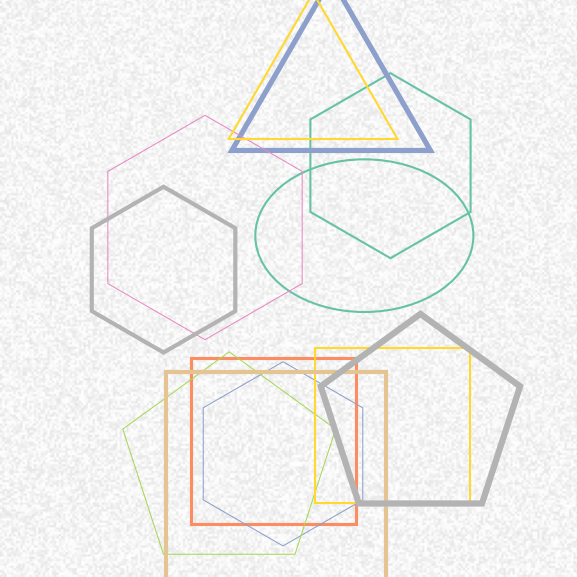[{"shape": "hexagon", "thickness": 1, "radius": 0.8, "center": [0.676, 0.712]}, {"shape": "oval", "thickness": 1, "radius": 0.94, "center": [0.631, 0.591]}, {"shape": "square", "thickness": 1.5, "radius": 0.72, "center": [0.474, 0.235]}, {"shape": "hexagon", "thickness": 0.5, "radius": 0.8, "center": [0.49, 0.213]}, {"shape": "triangle", "thickness": 2.5, "radius": 0.99, "center": [0.573, 0.838]}, {"shape": "hexagon", "thickness": 0.5, "radius": 0.97, "center": [0.355, 0.605]}, {"shape": "pentagon", "thickness": 0.5, "radius": 0.97, "center": [0.397, 0.196]}, {"shape": "square", "thickness": 1, "radius": 0.67, "center": [0.68, 0.262]}, {"shape": "triangle", "thickness": 1, "radius": 0.84, "center": [0.542, 0.843]}, {"shape": "square", "thickness": 2, "radius": 0.95, "center": [0.479, 0.165]}, {"shape": "pentagon", "thickness": 3, "radius": 0.91, "center": [0.728, 0.274]}, {"shape": "hexagon", "thickness": 2, "radius": 0.72, "center": [0.283, 0.532]}]